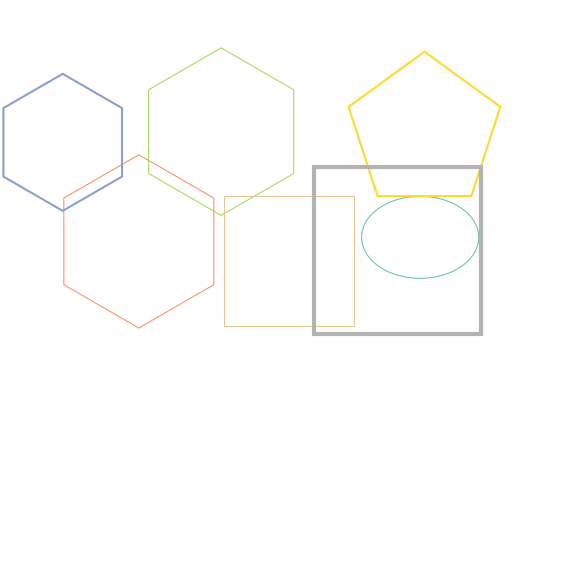[{"shape": "oval", "thickness": 0.5, "radius": 0.51, "center": [0.728, 0.588]}, {"shape": "hexagon", "thickness": 0.5, "radius": 0.75, "center": [0.24, 0.581]}, {"shape": "hexagon", "thickness": 1, "radius": 0.59, "center": [0.109, 0.753]}, {"shape": "hexagon", "thickness": 0.5, "radius": 0.73, "center": [0.383, 0.771]}, {"shape": "pentagon", "thickness": 1, "radius": 0.69, "center": [0.735, 0.771]}, {"shape": "square", "thickness": 0.5, "radius": 0.57, "center": [0.501, 0.547]}, {"shape": "square", "thickness": 2, "radius": 0.72, "center": [0.688, 0.565]}]